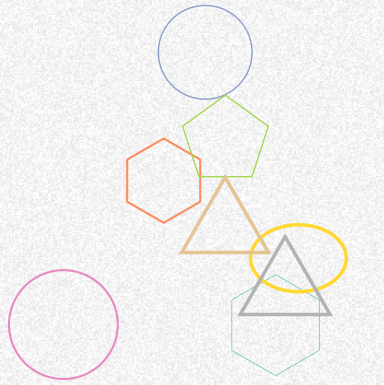[{"shape": "hexagon", "thickness": 0.5, "radius": 0.66, "center": [0.716, 0.156]}, {"shape": "hexagon", "thickness": 1.5, "radius": 0.55, "center": [0.425, 0.531]}, {"shape": "circle", "thickness": 1, "radius": 0.61, "center": [0.533, 0.864]}, {"shape": "circle", "thickness": 1.5, "radius": 0.71, "center": [0.165, 0.157]}, {"shape": "pentagon", "thickness": 1, "radius": 0.59, "center": [0.586, 0.636]}, {"shape": "oval", "thickness": 2.5, "radius": 0.62, "center": [0.775, 0.329]}, {"shape": "triangle", "thickness": 2.5, "radius": 0.65, "center": [0.585, 0.409]}, {"shape": "triangle", "thickness": 2.5, "radius": 0.67, "center": [0.741, 0.25]}]